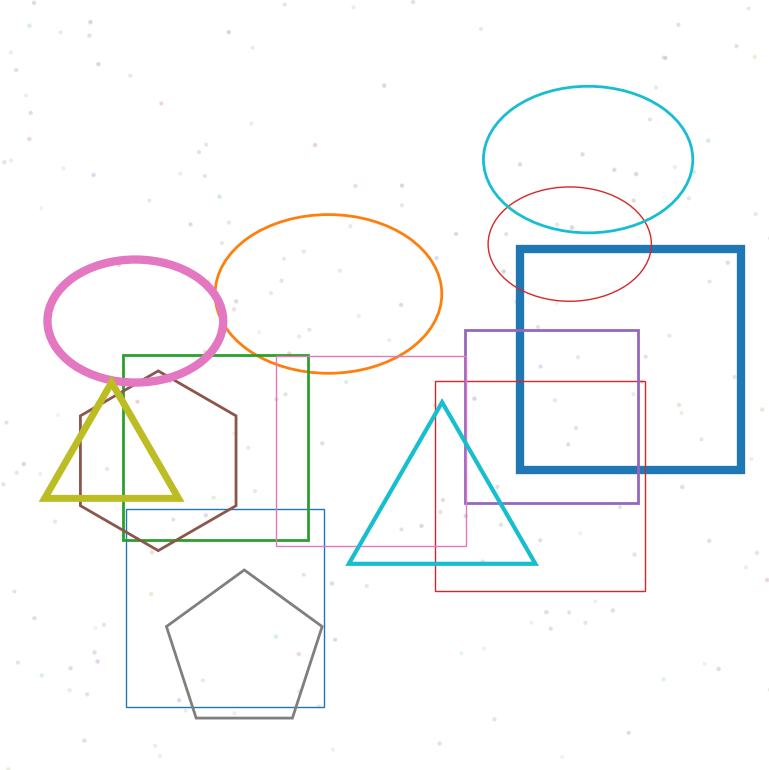[{"shape": "square", "thickness": 0.5, "radius": 0.64, "center": [0.292, 0.21]}, {"shape": "square", "thickness": 3, "radius": 0.72, "center": [0.819, 0.533]}, {"shape": "oval", "thickness": 1, "radius": 0.74, "center": [0.427, 0.618]}, {"shape": "square", "thickness": 1, "radius": 0.6, "center": [0.28, 0.418]}, {"shape": "oval", "thickness": 0.5, "radius": 0.53, "center": [0.74, 0.683]}, {"shape": "square", "thickness": 0.5, "radius": 0.68, "center": [0.701, 0.369]}, {"shape": "square", "thickness": 1, "radius": 0.56, "center": [0.716, 0.459]}, {"shape": "hexagon", "thickness": 1, "radius": 0.58, "center": [0.205, 0.402]}, {"shape": "square", "thickness": 0.5, "radius": 0.62, "center": [0.482, 0.414]}, {"shape": "oval", "thickness": 3, "radius": 0.57, "center": [0.176, 0.583]}, {"shape": "pentagon", "thickness": 1, "radius": 0.53, "center": [0.317, 0.153]}, {"shape": "triangle", "thickness": 2.5, "radius": 0.5, "center": [0.145, 0.403]}, {"shape": "oval", "thickness": 1, "radius": 0.68, "center": [0.764, 0.793]}, {"shape": "triangle", "thickness": 1.5, "radius": 0.7, "center": [0.574, 0.338]}]